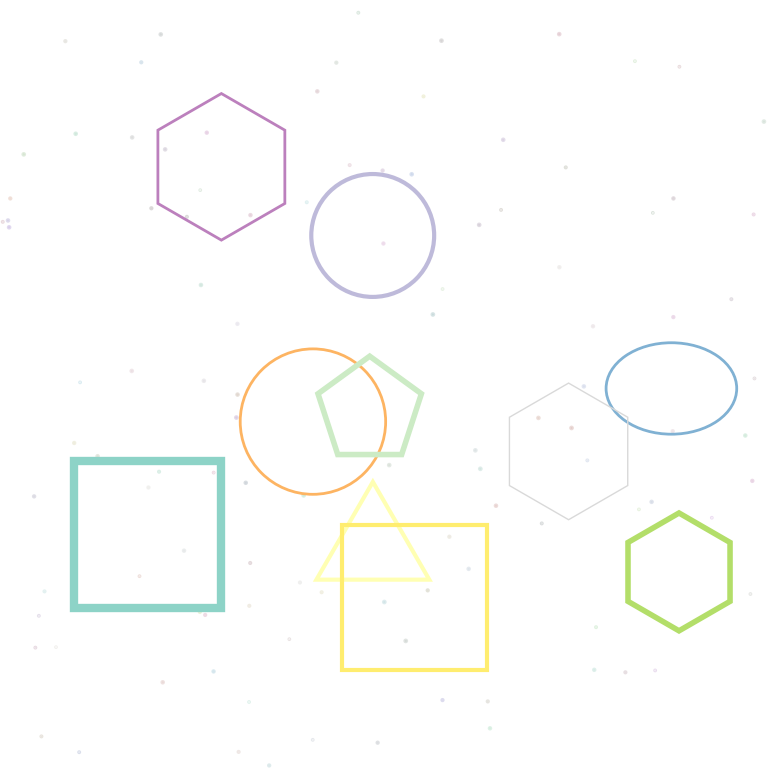[{"shape": "square", "thickness": 3, "radius": 0.48, "center": [0.192, 0.306]}, {"shape": "triangle", "thickness": 1.5, "radius": 0.42, "center": [0.484, 0.29]}, {"shape": "circle", "thickness": 1.5, "radius": 0.4, "center": [0.484, 0.694]}, {"shape": "oval", "thickness": 1, "radius": 0.42, "center": [0.872, 0.495]}, {"shape": "circle", "thickness": 1, "radius": 0.47, "center": [0.406, 0.452]}, {"shape": "hexagon", "thickness": 2, "radius": 0.38, "center": [0.882, 0.257]}, {"shape": "hexagon", "thickness": 0.5, "radius": 0.44, "center": [0.738, 0.414]}, {"shape": "hexagon", "thickness": 1, "radius": 0.48, "center": [0.287, 0.783]}, {"shape": "pentagon", "thickness": 2, "radius": 0.35, "center": [0.48, 0.467]}, {"shape": "square", "thickness": 1.5, "radius": 0.47, "center": [0.538, 0.224]}]